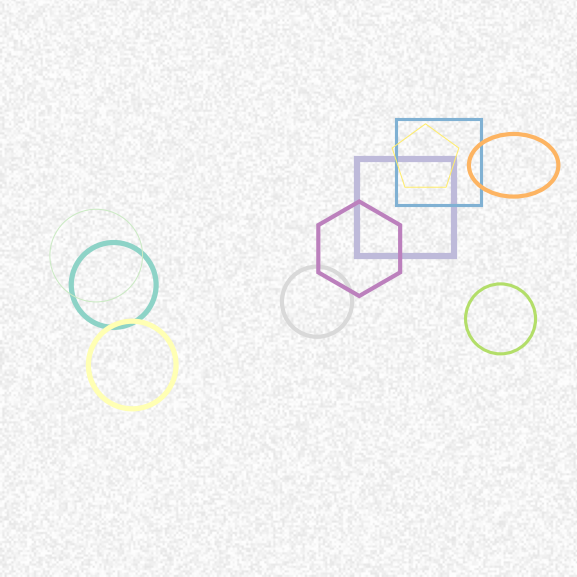[{"shape": "circle", "thickness": 2.5, "radius": 0.37, "center": [0.197, 0.506]}, {"shape": "circle", "thickness": 2.5, "radius": 0.38, "center": [0.229, 0.367]}, {"shape": "square", "thickness": 3, "radius": 0.42, "center": [0.701, 0.64]}, {"shape": "square", "thickness": 1.5, "radius": 0.37, "center": [0.76, 0.719]}, {"shape": "oval", "thickness": 2, "radius": 0.39, "center": [0.889, 0.713]}, {"shape": "circle", "thickness": 1.5, "radius": 0.3, "center": [0.867, 0.447]}, {"shape": "circle", "thickness": 2, "radius": 0.3, "center": [0.549, 0.477]}, {"shape": "hexagon", "thickness": 2, "radius": 0.41, "center": [0.622, 0.568]}, {"shape": "circle", "thickness": 0.5, "radius": 0.4, "center": [0.167, 0.557]}, {"shape": "pentagon", "thickness": 0.5, "radius": 0.3, "center": [0.737, 0.724]}]